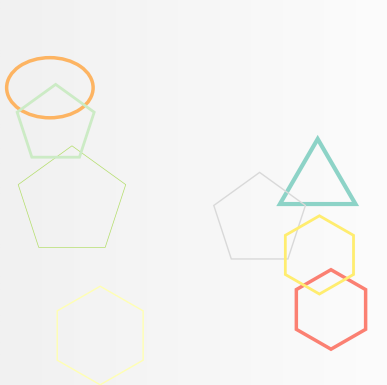[{"shape": "triangle", "thickness": 3, "radius": 0.56, "center": [0.82, 0.526]}, {"shape": "hexagon", "thickness": 1, "radius": 0.64, "center": [0.259, 0.128]}, {"shape": "hexagon", "thickness": 2.5, "radius": 0.52, "center": [0.854, 0.196]}, {"shape": "oval", "thickness": 2.5, "radius": 0.56, "center": [0.129, 0.772]}, {"shape": "pentagon", "thickness": 0.5, "radius": 0.73, "center": [0.186, 0.475]}, {"shape": "pentagon", "thickness": 1, "radius": 0.62, "center": [0.67, 0.428]}, {"shape": "pentagon", "thickness": 2, "radius": 0.52, "center": [0.144, 0.676]}, {"shape": "hexagon", "thickness": 2, "radius": 0.51, "center": [0.824, 0.338]}]